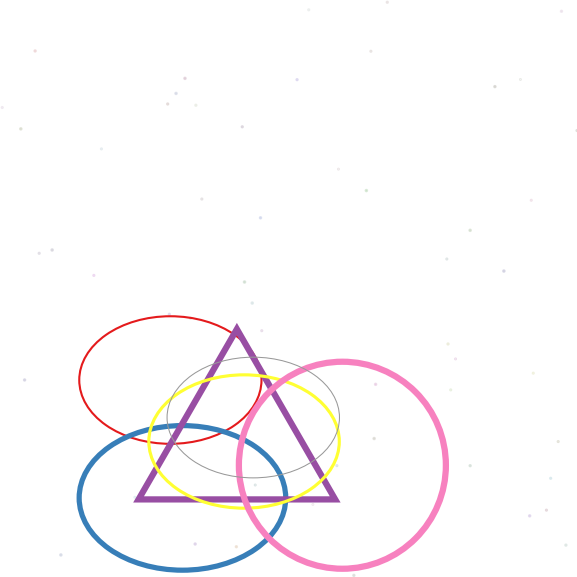[{"shape": "oval", "thickness": 1, "radius": 0.79, "center": [0.295, 0.341]}, {"shape": "oval", "thickness": 2.5, "radius": 0.89, "center": [0.316, 0.137]}, {"shape": "triangle", "thickness": 3, "radius": 0.98, "center": [0.41, 0.233]}, {"shape": "oval", "thickness": 1.5, "radius": 0.82, "center": [0.423, 0.235]}, {"shape": "circle", "thickness": 3, "radius": 0.9, "center": [0.593, 0.194]}, {"shape": "oval", "thickness": 0.5, "radius": 0.75, "center": [0.439, 0.276]}]